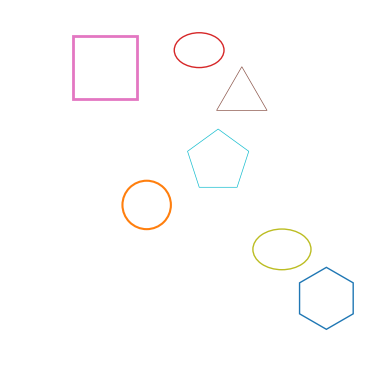[{"shape": "hexagon", "thickness": 1, "radius": 0.4, "center": [0.848, 0.225]}, {"shape": "circle", "thickness": 1.5, "radius": 0.31, "center": [0.381, 0.468]}, {"shape": "oval", "thickness": 1, "radius": 0.32, "center": [0.517, 0.87]}, {"shape": "triangle", "thickness": 0.5, "radius": 0.38, "center": [0.628, 0.751]}, {"shape": "square", "thickness": 2, "radius": 0.41, "center": [0.273, 0.824]}, {"shape": "oval", "thickness": 1, "radius": 0.38, "center": [0.732, 0.352]}, {"shape": "pentagon", "thickness": 0.5, "radius": 0.42, "center": [0.567, 0.581]}]